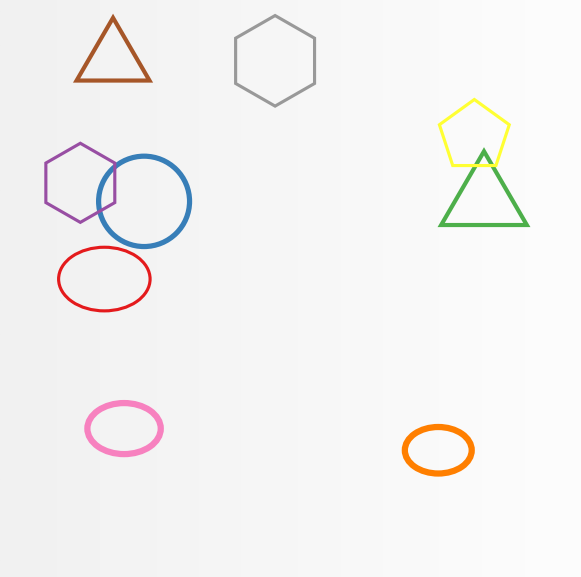[{"shape": "oval", "thickness": 1.5, "radius": 0.39, "center": [0.18, 0.516]}, {"shape": "circle", "thickness": 2.5, "radius": 0.39, "center": [0.248, 0.65]}, {"shape": "triangle", "thickness": 2, "radius": 0.43, "center": [0.833, 0.652]}, {"shape": "hexagon", "thickness": 1.5, "radius": 0.34, "center": [0.138, 0.683]}, {"shape": "oval", "thickness": 3, "radius": 0.29, "center": [0.754, 0.219]}, {"shape": "pentagon", "thickness": 1.5, "radius": 0.32, "center": [0.816, 0.764]}, {"shape": "triangle", "thickness": 2, "radius": 0.36, "center": [0.194, 0.896]}, {"shape": "oval", "thickness": 3, "radius": 0.32, "center": [0.213, 0.257]}, {"shape": "hexagon", "thickness": 1.5, "radius": 0.39, "center": [0.473, 0.894]}]